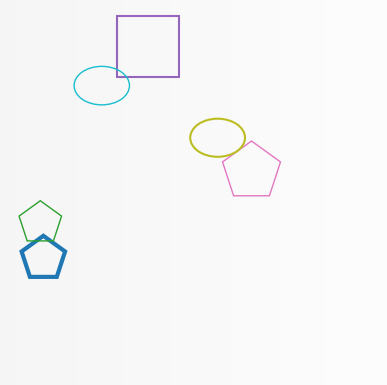[{"shape": "pentagon", "thickness": 3, "radius": 0.29, "center": [0.112, 0.329]}, {"shape": "pentagon", "thickness": 1, "radius": 0.29, "center": [0.104, 0.421]}, {"shape": "square", "thickness": 1.5, "radius": 0.4, "center": [0.381, 0.879]}, {"shape": "pentagon", "thickness": 1, "radius": 0.39, "center": [0.649, 0.555]}, {"shape": "oval", "thickness": 1.5, "radius": 0.35, "center": [0.562, 0.642]}, {"shape": "oval", "thickness": 1, "radius": 0.36, "center": [0.263, 0.778]}]